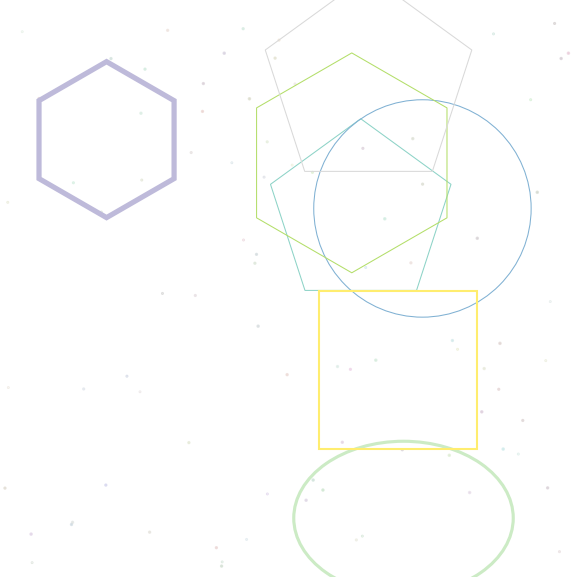[{"shape": "pentagon", "thickness": 0.5, "radius": 0.82, "center": [0.625, 0.629]}, {"shape": "hexagon", "thickness": 2.5, "radius": 0.68, "center": [0.184, 0.757]}, {"shape": "circle", "thickness": 0.5, "radius": 0.94, "center": [0.732, 0.638]}, {"shape": "hexagon", "thickness": 0.5, "radius": 0.95, "center": [0.609, 0.717]}, {"shape": "pentagon", "thickness": 0.5, "radius": 0.94, "center": [0.638, 0.854]}, {"shape": "oval", "thickness": 1.5, "radius": 0.95, "center": [0.699, 0.102]}, {"shape": "square", "thickness": 1, "radius": 0.68, "center": [0.69, 0.358]}]